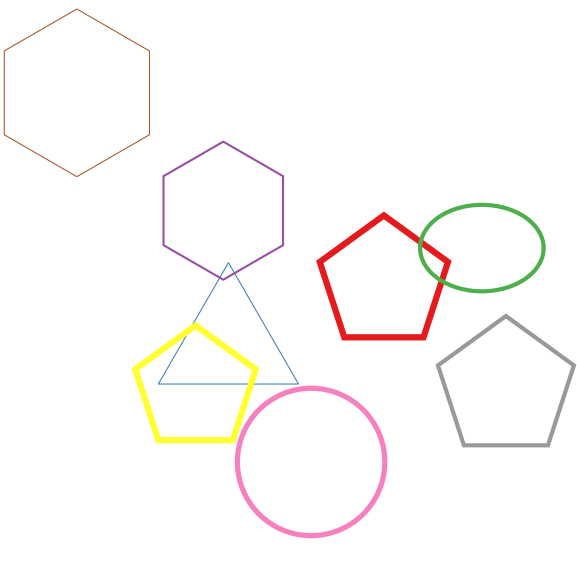[{"shape": "pentagon", "thickness": 3, "radius": 0.58, "center": [0.665, 0.509]}, {"shape": "triangle", "thickness": 0.5, "radius": 0.7, "center": [0.396, 0.404]}, {"shape": "oval", "thickness": 2, "radius": 0.53, "center": [0.834, 0.57]}, {"shape": "hexagon", "thickness": 1, "radius": 0.6, "center": [0.387, 0.634]}, {"shape": "pentagon", "thickness": 3, "radius": 0.55, "center": [0.339, 0.326]}, {"shape": "hexagon", "thickness": 0.5, "radius": 0.73, "center": [0.133, 0.838]}, {"shape": "circle", "thickness": 2.5, "radius": 0.64, "center": [0.539, 0.199]}, {"shape": "pentagon", "thickness": 2, "radius": 0.62, "center": [0.876, 0.328]}]